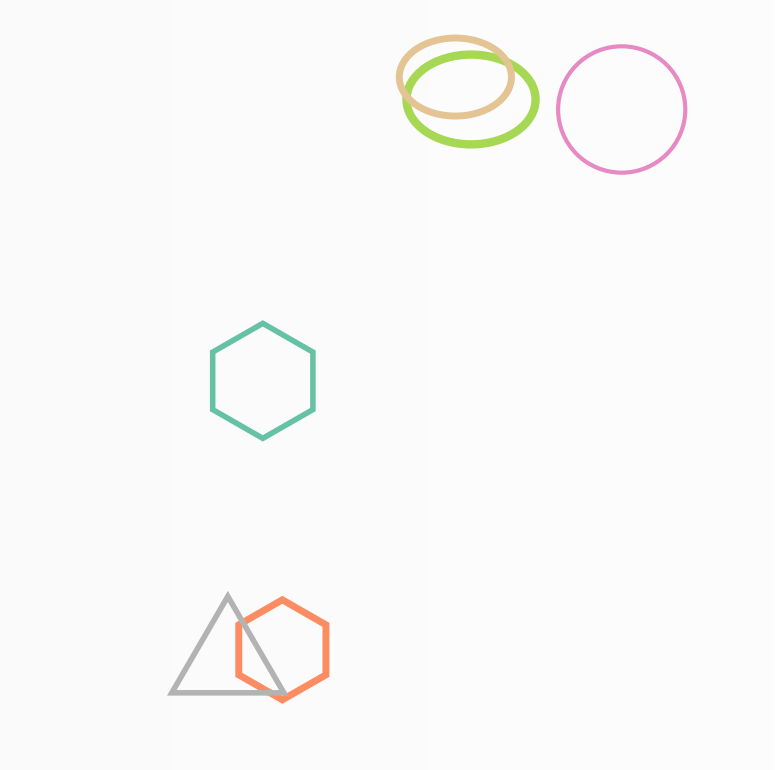[{"shape": "hexagon", "thickness": 2, "radius": 0.37, "center": [0.339, 0.505]}, {"shape": "hexagon", "thickness": 2.5, "radius": 0.32, "center": [0.364, 0.156]}, {"shape": "circle", "thickness": 1.5, "radius": 0.41, "center": [0.802, 0.858]}, {"shape": "oval", "thickness": 3, "radius": 0.42, "center": [0.608, 0.871]}, {"shape": "oval", "thickness": 2.5, "radius": 0.36, "center": [0.588, 0.9]}, {"shape": "triangle", "thickness": 2, "radius": 0.42, "center": [0.294, 0.142]}]